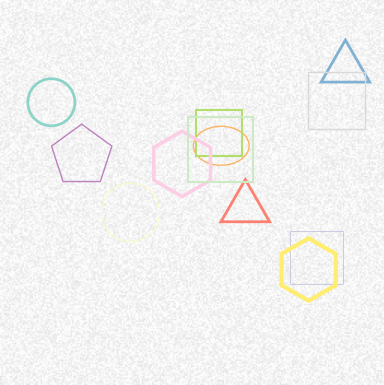[{"shape": "circle", "thickness": 2, "radius": 0.31, "center": [0.133, 0.734]}, {"shape": "circle", "thickness": 0.5, "radius": 0.38, "center": [0.339, 0.449]}, {"shape": "square", "thickness": 0.5, "radius": 0.35, "center": [0.823, 0.332]}, {"shape": "triangle", "thickness": 2, "radius": 0.37, "center": [0.637, 0.461]}, {"shape": "triangle", "thickness": 2, "radius": 0.36, "center": [0.897, 0.823]}, {"shape": "oval", "thickness": 1, "radius": 0.36, "center": [0.575, 0.621]}, {"shape": "square", "thickness": 1.5, "radius": 0.3, "center": [0.568, 0.654]}, {"shape": "hexagon", "thickness": 2.5, "radius": 0.43, "center": [0.473, 0.574]}, {"shape": "square", "thickness": 1, "radius": 0.37, "center": [0.875, 0.74]}, {"shape": "pentagon", "thickness": 1, "radius": 0.41, "center": [0.212, 0.595]}, {"shape": "square", "thickness": 1.5, "radius": 0.42, "center": [0.573, 0.612]}, {"shape": "hexagon", "thickness": 3, "radius": 0.41, "center": [0.802, 0.3]}]